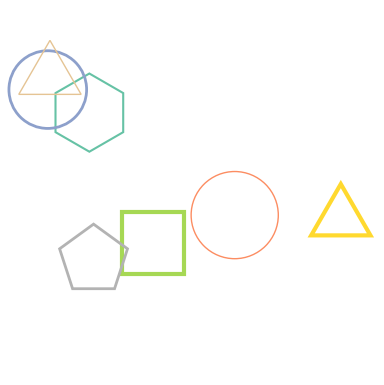[{"shape": "hexagon", "thickness": 1.5, "radius": 0.51, "center": [0.232, 0.708]}, {"shape": "circle", "thickness": 1, "radius": 0.57, "center": [0.61, 0.441]}, {"shape": "circle", "thickness": 2, "radius": 0.5, "center": [0.124, 0.767]}, {"shape": "square", "thickness": 3, "radius": 0.4, "center": [0.397, 0.37]}, {"shape": "triangle", "thickness": 3, "radius": 0.44, "center": [0.885, 0.433]}, {"shape": "triangle", "thickness": 1, "radius": 0.47, "center": [0.13, 0.802]}, {"shape": "pentagon", "thickness": 2, "radius": 0.46, "center": [0.243, 0.325]}]